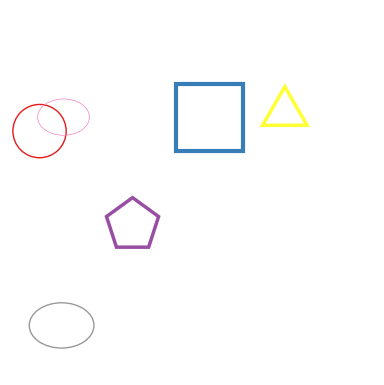[{"shape": "circle", "thickness": 1, "radius": 0.35, "center": [0.103, 0.66]}, {"shape": "square", "thickness": 3, "radius": 0.43, "center": [0.545, 0.695]}, {"shape": "pentagon", "thickness": 2.5, "radius": 0.36, "center": [0.344, 0.416]}, {"shape": "triangle", "thickness": 2.5, "radius": 0.33, "center": [0.74, 0.708]}, {"shape": "oval", "thickness": 0.5, "radius": 0.34, "center": [0.165, 0.696]}, {"shape": "oval", "thickness": 1, "radius": 0.42, "center": [0.16, 0.155]}]